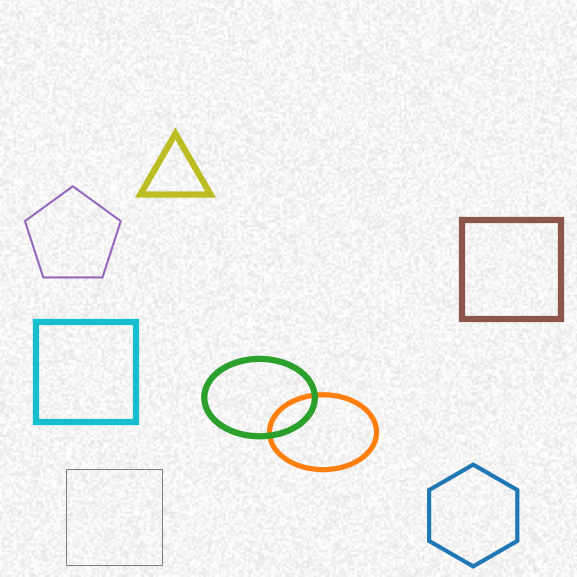[{"shape": "hexagon", "thickness": 2, "radius": 0.44, "center": [0.819, 0.107]}, {"shape": "oval", "thickness": 2.5, "radius": 0.46, "center": [0.559, 0.251]}, {"shape": "oval", "thickness": 3, "radius": 0.48, "center": [0.449, 0.311]}, {"shape": "pentagon", "thickness": 1, "radius": 0.44, "center": [0.126, 0.589]}, {"shape": "square", "thickness": 3, "radius": 0.43, "center": [0.886, 0.532]}, {"shape": "square", "thickness": 0.5, "radius": 0.42, "center": [0.197, 0.104]}, {"shape": "triangle", "thickness": 3, "radius": 0.35, "center": [0.304, 0.697]}, {"shape": "square", "thickness": 3, "radius": 0.44, "center": [0.149, 0.355]}]